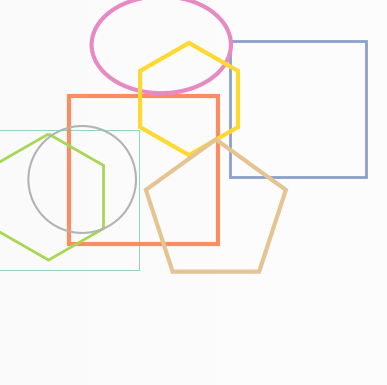[{"shape": "square", "thickness": 0.5, "radius": 0.91, "center": [0.178, 0.481]}, {"shape": "square", "thickness": 3, "radius": 0.96, "center": [0.37, 0.559]}, {"shape": "square", "thickness": 2, "radius": 0.88, "center": [0.769, 0.717]}, {"shape": "oval", "thickness": 3, "radius": 0.9, "center": [0.416, 0.884]}, {"shape": "hexagon", "thickness": 2, "radius": 0.82, "center": [0.125, 0.488]}, {"shape": "hexagon", "thickness": 3, "radius": 0.73, "center": [0.488, 0.743]}, {"shape": "pentagon", "thickness": 3, "radius": 0.95, "center": [0.557, 0.448]}, {"shape": "circle", "thickness": 1.5, "radius": 0.69, "center": [0.212, 0.534]}]